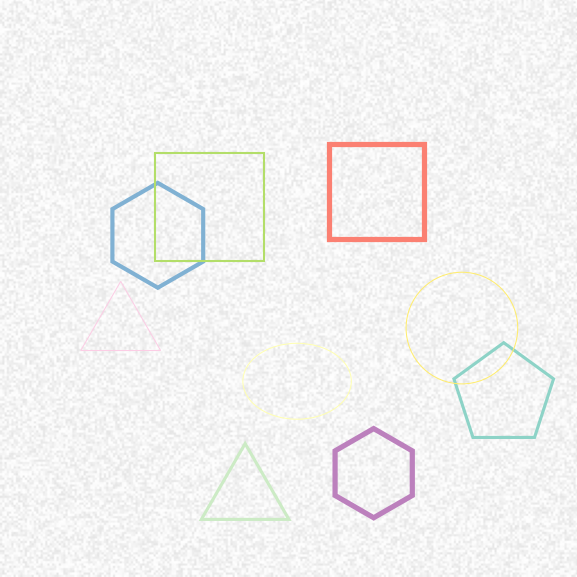[{"shape": "pentagon", "thickness": 1.5, "radius": 0.45, "center": [0.872, 0.315]}, {"shape": "oval", "thickness": 0.5, "radius": 0.47, "center": [0.514, 0.339]}, {"shape": "square", "thickness": 2.5, "radius": 0.41, "center": [0.652, 0.668]}, {"shape": "hexagon", "thickness": 2, "radius": 0.45, "center": [0.273, 0.592]}, {"shape": "square", "thickness": 1, "radius": 0.47, "center": [0.362, 0.641]}, {"shape": "triangle", "thickness": 0.5, "radius": 0.4, "center": [0.209, 0.432]}, {"shape": "hexagon", "thickness": 2.5, "radius": 0.39, "center": [0.647, 0.18]}, {"shape": "triangle", "thickness": 1.5, "radius": 0.44, "center": [0.425, 0.144]}, {"shape": "circle", "thickness": 0.5, "radius": 0.48, "center": [0.8, 0.431]}]